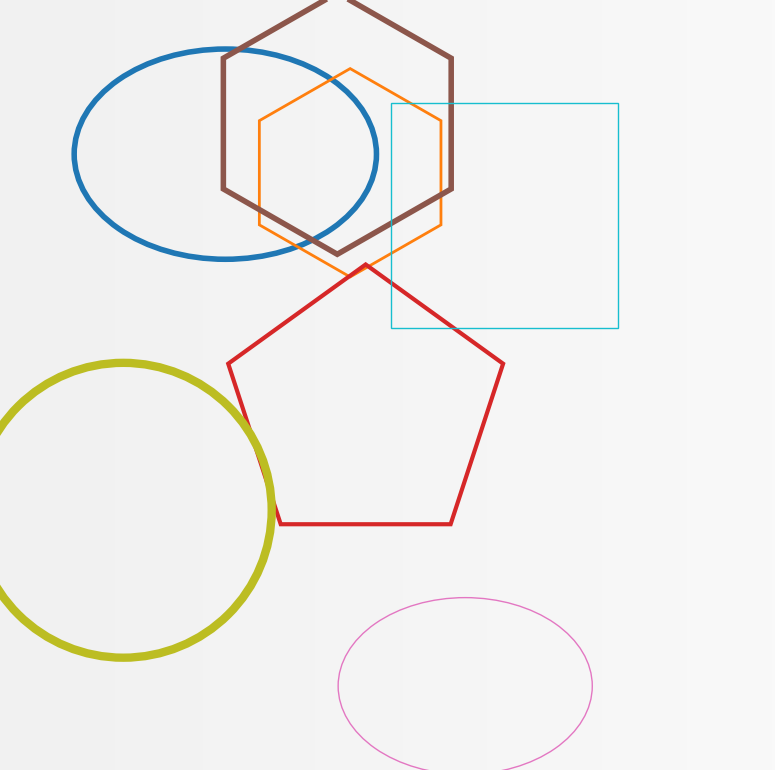[{"shape": "oval", "thickness": 2, "radius": 0.98, "center": [0.291, 0.8]}, {"shape": "hexagon", "thickness": 1, "radius": 0.68, "center": [0.452, 0.776]}, {"shape": "pentagon", "thickness": 1.5, "radius": 0.93, "center": [0.472, 0.47]}, {"shape": "hexagon", "thickness": 2, "radius": 0.85, "center": [0.435, 0.84]}, {"shape": "oval", "thickness": 0.5, "radius": 0.82, "center": [0.6, 0.109]}, {"shape": "circle", "thickness": 3, "radius": 0.96, "center": [0.159, 0.337]}, {"shape": "square", "thickness": 0.5, "radius": 0.73, "center": [0.651, 0.72]}]